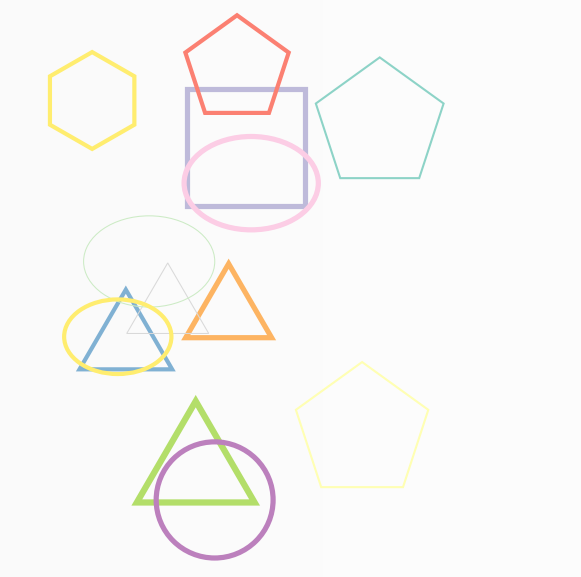[{"shape": "pentagon", "thickness": 1, "radius": 0.58, "center": [0.653, 0.784]}, {"shape": "pentagon", "thickness": 1, "radius": 0.6, "center": [0.623, 0.252]}, {"shape": "square", "thickness": 2.5, "radius": 0.5, "center": [0.423, 0.743]}, {"shape": "pentagon", "thickness": 2, "radius": 0.47, "center": [0.408, 0.879]}, {"shape": "triangle", "thickness": 2, "radius": 0.46, "center": [0.216, 0.406]}, {"shape": "triangle", "thickness": 2.5, "radius": 0.43, "center": [0.393, 0.457]}, {"shape": "triangle", "thickness": 3, "radius": 0.58, "center": [0.337, 0.188]}, {"shape": "oval", "thickness": 2.5, "radius": 0.58, "center": [0.432, 0.682]}, {"shape": "triangle", "thickness": 0.5, "radius": 0.41, "center": [0.289, 0.462]}, {"shape": "circle", "thickness": 2.5, "radius": 0.5, "center": [0.369, 0.133]}, {"shape": "oval", "thickness": 0.5, "radius": 0.56, "center": [0.257, 0.546]}, {"shape": "oval", "thickness": 2, "radius": 0.46, "center": [0.203, 0.416]}, {"shape": "hexagon", "thickness": 2, "radius": 0.42, "center": [0.159, 0.825]}]